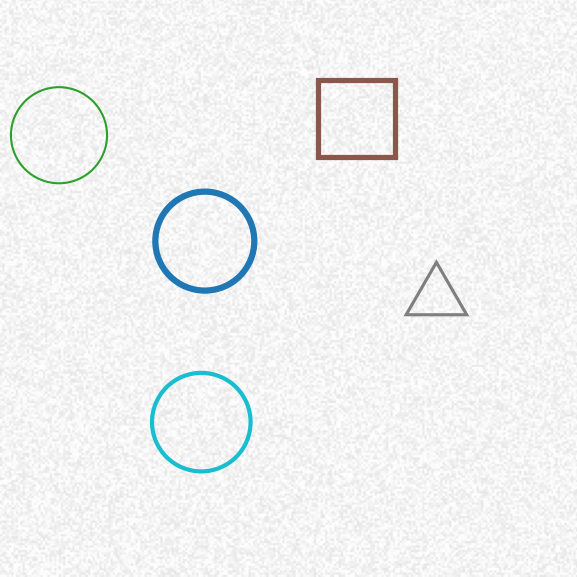[{"shape": "circle", "thickness": 3, "radius": 0.43, "center": [0.355, 0.582]}, {"shape": "circle", "thickness": 1, "radius": 0.42, "center": [0.102, 0.765]}, {"shape": "square", "thickness": 2.5, "radius": 0.33, "center": [0.617, 0.794]}, {"shape": "triangle", "thickness": 1.5, "radius": 0.3, "center": [0.756, 0.484]}, {"shape": "circle", "thickness": 2, "radius": 0.43, "center": [0.349, 0.268]}]